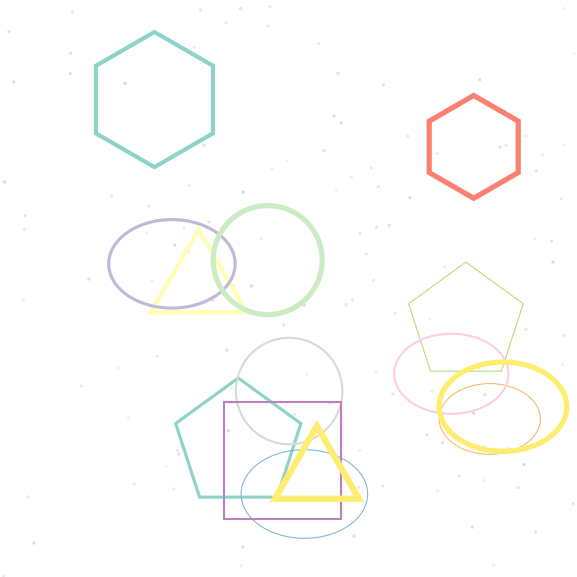[{"shape": "hexagon", "thickness": 2, "radius": 0.59, "center": [0.267, 0.827]}, {"shape": "pentagon", "thickness": 1.5, "radius": 0.57, "center": [0.413, 0.231]}, {"shape": "triangle", "thickness": 2, "radius": 0.48, "center": [0.344, 0.506]}, {"shape": "oval", "thickness": 1.5, "radius": 0.55, "center": [0.298, 0.542]}, {"shape": "hexagon", "thickness": 2.5, "radius": 0.45, "center": [0.82, 0.745]}, {"shape": "oval", "thickness": 0.5, "radius": 0.55, "center": [0.527, 0.144]}, {"shape": "oval", "thickness": 0.5, "radius": 0.44, "center": [0.848, 0.274]}, {"shape": "pentagon", "thickness": 0.5, "radius": 0.52, "center": [0.807, 0.441]}, {"shape": "oval", "thickness": 1, "radius": 0.5, "center": [0.782, 0.352]}, {"shape": "circle", "thickness": 1, "radius": 0.46, "center": [0.501, 0.322]}, {"shape": "square", "thickness": 1, "radius": 0.51, "center": [0.489, 0.201]}, {"shape": "circle", "thickness": 2.5, "radius": 0.47, "center": [0.464, 0.549]}, {"shape": "triangle", "thickness": 3, "radius": 0.42, "center": [0.549, 0.177]}, {"shape": "oval", "thickness": 2.5, "radius": 0.55, "center": [0.871, 0.295]}]